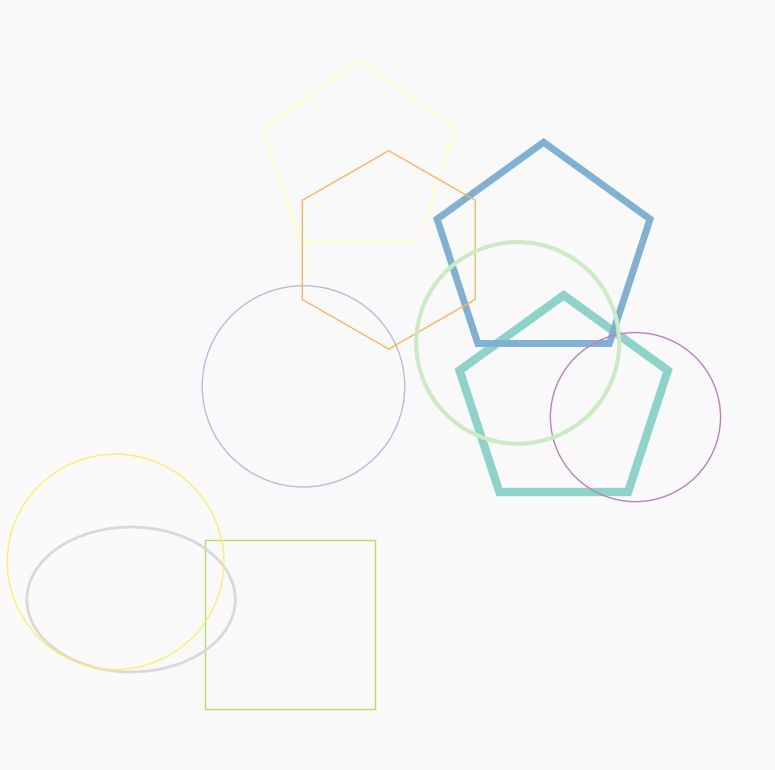[{"shape": "pentagon", "thickness": 3, "radius": 0.71, "center": [0.727, 0.475]}, {"shape": "pentagon", "thickness": 0.5, "radius": 0.65, "center": [0.464, 0.792]}, {"shape": "circle", "thickness": 0.5, "radius": 0.65, "center": [0.392, 0.498]}, {"shape": "pentagon", "thickness": 2.5, "radius": 0.72, "center": [0.701, 0.671]}, {"shape": "hexagon", "thickness": 0.5, "radius": 0.64, "center": [0.502, 0.675]}, {"shape": "square", "thickness": 0.5, "radius": 0.55, "center": [0.374, 0.189]}, {"shape": "oval", "thickness": 1, "radius": 0.67, "center": [0.169, 0.221]}, {"shape": "circle", "thickness": 0.5, "radius": 0.55, "center": [0.82, 0.458]}, {"shape": "circle", "thickness": 1.5, "radius": 0.65, "center": [0.668, 0.555]}, {"shape": "circle", "thickness": 0.5, "radius": 0.7, "center": [0.149, 0.27]}]